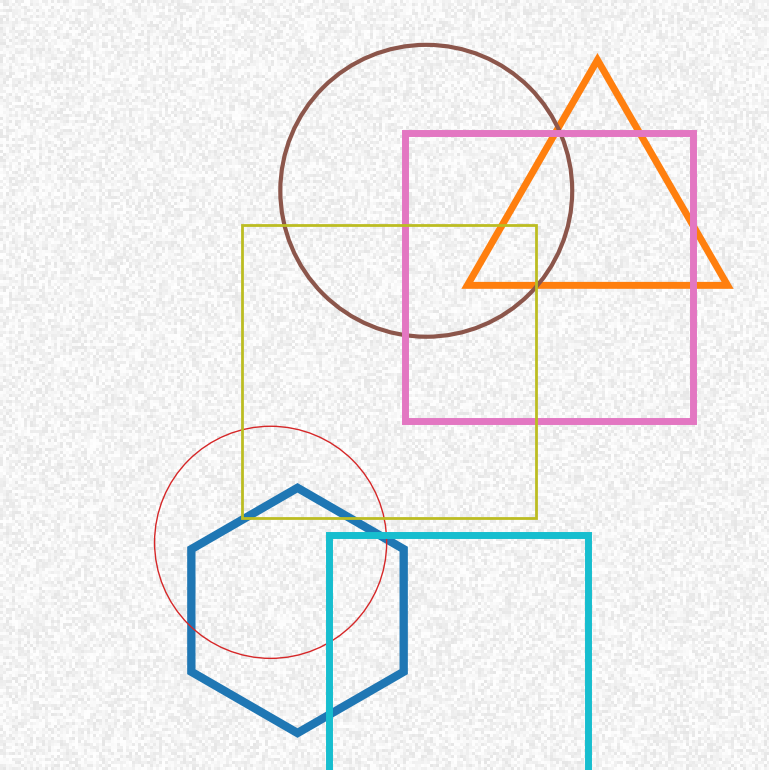[{"shape": "hexagon", "thickness": 3, "radius": 0.8, "center": [0.386, 0.207]}, {"shape": "triangle", "thickness": 2.5, "radius": 0.98, "center": [0.776, 0.727]}, {"shape": "circle", "thickness": 0.5, "radius": 0.75, "center": [0.351, 0.296]}, {"shape": "circle", "thickness": 1.5, "radius": 0.95, "center": [0.554, 0.752]}, {"shape": "square", "thickness": 2.5, "radius": 0.93, "center": [0.713, 0.64]}, {"shape": "square", "thickness": 1, "radius": 0.95, "center": [0.505, 0.517]}, {"shape": "square", "thickness": 2.5, "radius": 0.84, "center": [0.596, 0.137]}]